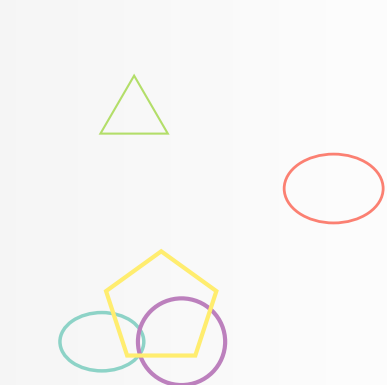[{"shape": "oval", "thickness": 2.5, "radius": 0.54, "center": [0.263, 0.112]}, {"shape": "oval", "thickness": 2, "radius": 0.64, "center": [0.861, 0.51]}, {"shape": "triangle", "thickness": 1.5, "radius": 0.5, "center": [0.346, 0.703]}, {"shape": "circle", "thickness": 3, "radius": 0.56, "center": [0.469, 0.112]}, {"shape": "pentagon", "thickness": 3, "radius": 0.75, "center": [0.416, 0.198]}]